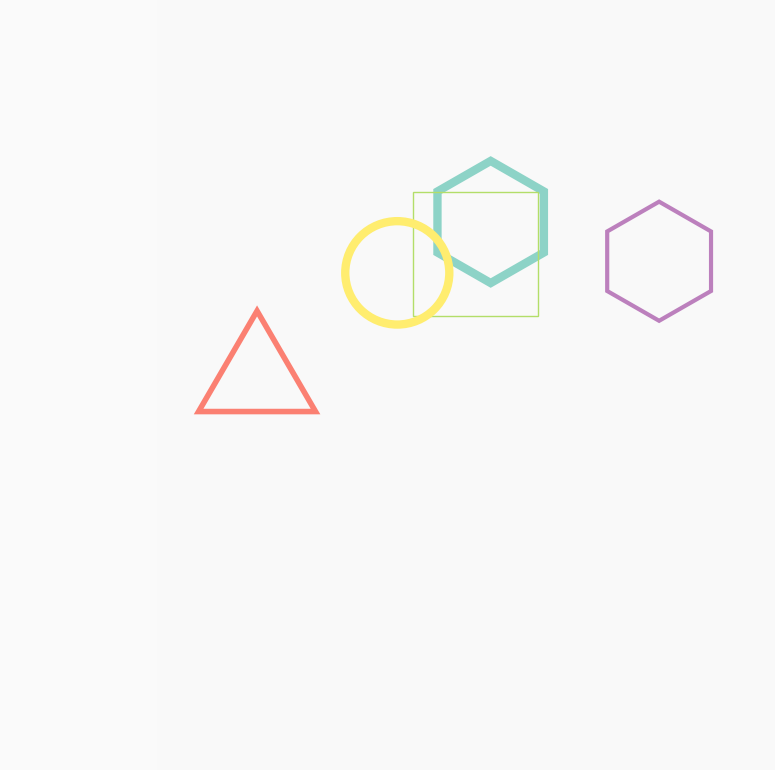[{"shape": "hexagon", "thickness": 3, "radius": 0.4, "center": [0.633, 0.712]}, {"shape": "triangle", "thickness": 2, "radius": 0.44, "center": [0.332, 0.509]}, {"shape": "square", "thickness": 0.5, "radius": 0.4, "center": [0.614, 0.671]}, {"shape": "hexagon", "thickness": 1.5, "radius": 0.39, "center": [0.85, 0.661]}, {"shape": "circle", "thickness": 3, "radius": 0.34, "center": [0.513, 0.646]}]